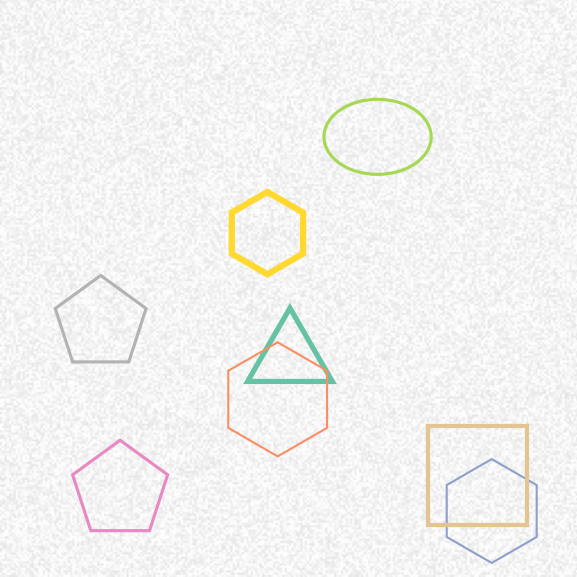[{"shape": "triangle", "thickness": 2.5, "radius": 0.42, "center": [0.502, 0.381]}, {"shape": "hexagon", "thickness": 1, "radius": 0.49, "center": [0.481, 0.308]}, {"shape": "hexagon", "thickness": 1, "radius": 0.45, "center": [0.851, 0.114]}, {"shape": "pentagon", "thickness": 1.5, "radius": 0.43, "center": [0.208, 0.15]}, {"shape": "oval", "thickness": 1.5, "radius": 0.46, "center": [0.654, 0.762]}, {"shape": "hexagon", "thickness": 3, "radius": 0.36, "center": [0.463, 0.596]}, {"shape": "square", "thickness": 2, "radius": 0.43, "center": [0.827, 0.177]}, {"shape": "pentagon", "thickness": 1.5, "radius": 0.41, "center": [0.174, 0.439]}]